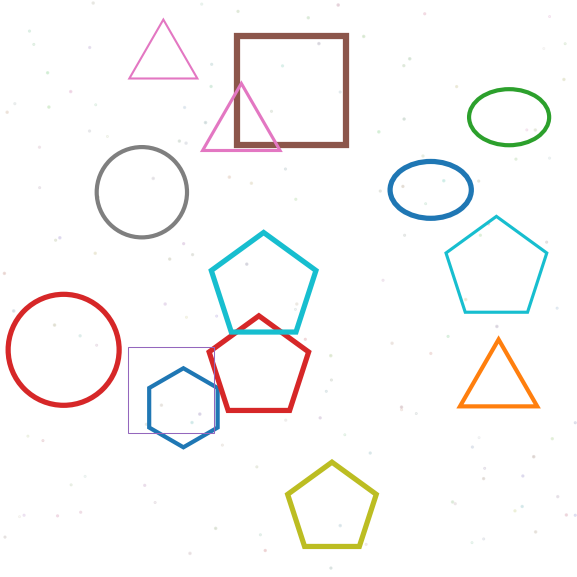[{"shape": "oval", "thickness": 2.5, "radius": 0.35, "center": [0.746, 0.67]}, {"shape": "hexagon", "thickness": 2, "radius": 0.34, "center": [0.318, 0.293]}, {"shape": "triangle", "thickness": 2, "radius": 0.39, "center": [0.863, 0.334]}, {"shape": "oval", "thickness": 2, "radius": 0.35, "center": [0.882, 0.796]}, {"shape": "circle", "thickness": 2.5, "radius": 0.48, "center": [0.11, 0.393]}, {"shape": "pentagon", "thickness": 2.5, "radius": 0.45, "center": [0.448, 0.362]}, {"shape": "square", "thickness": 0.5, "radius": 0.37, "center": [0.297, 0.324]}, {"shape": "square", "thickness": 3, "radius": 0.47, "center": [0.504, 0.843]}, {"shape": "triangle", "thickness": 1, "radius": 0.34, "center": [0.283, 0.897]}, {"shape": "triangle", "thickness": 1.5, "radius": 0.39, "center": [0.418, 0.777]}, {"shape": "circle", "thickness": 2, "radius": 0.39, "center": [0.246, 0.666]}, {"shape": "pentagon", "thickness": 2.5, "radius": 0.4, "center": [0.575, 0.118]}, {"shape": "pentagon", "thickness": 1.5, "radius": 0.46, "center": [0.86, 0.533]}, {"shape": "pentagon", "thickness": 2.5, "radius": 0.48, "center": [0.457, 0.501]}]